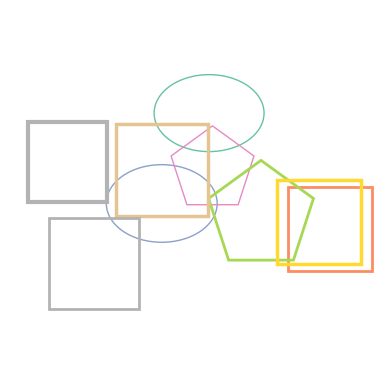[{"shape": "oval", "thickness": 1, "radius": 0.71, "center": [0.543, 0.706]}, {"shape": "square", "thickness": 2, "radius": 0.54, "center": [0.858, 0.405]}, {"shape": "oval", "thickness": 1, "radius": 0.72, "center": [0.42, 0.472]}, {"shape": "pentagon", "thickness": 1, "radius": 0.57, "center": [0.552, 0.56]}, {"shape": "pentagon", "thickness": 2, "radius": 0.72, "center": [0.678, 0.44]}, {"shape": "square", "thickness": 2.5, "radius": 0.55, "center": [0.828, 0.423]}, {"shape": "square", "thickness": 2.5, "radius": 0.6, "center": [0.42, 0.557]}, {"shape": "square", "thickness": 3, "radius": 0.52, "center": [0.175, 0.58]}, {"shape": "square", "thickness": 2, "radius": 0.59, "center": [0.245, 0.316]}]